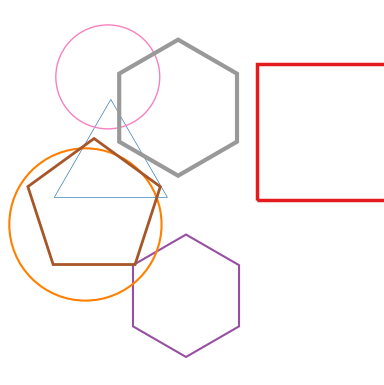[{"shape": "square", "thickness": 2.5, "radius": 0.88, "center": [0.843, 0.657]}, {"shape": "triangle", "thickness": 0.5, "radius": 0.85, "center": [0.288, 0.572]}, {"shape": "hexagon", "thickness": 1.5, "radius": 0.79, "center": [0.483, 0.232]}, {"shape": "circle", "thickness": 1.5, "radius": 0.99, "center": [0.222, 0.417]}, {"shape": "pentagon", "thickness": 2, "radius": 0.9, "center": [0.244, 0.459]}, {"shape": "circle", "thickness": 1, "radius": 0.67, "center": [0.28, 0.8]}, {"shape": "hexagon", "thickness": 3, "radius": 0.88, "center": [0.463, 0.72]}]